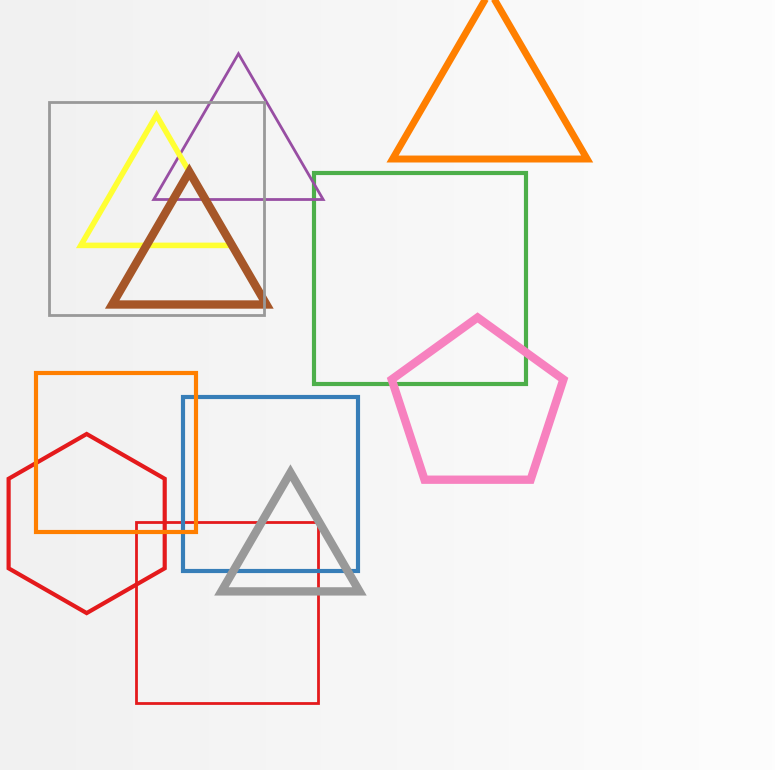[{"shape": "square", "thickness": 1, "radius": 0.59, "center": [0.293, 0.204]}, {"shape": "hexagon", "thickness": 1.5, "radius": 0.58, "center": [0.112, 0.32]}, {"shape": "square", "thickness": 1.5, "radius": 0.56, "center": [0.349, 0.371]}, {"shape": "square", "thickness": 1.5, "radius": 0.68, "center": [0.541, 0.638]}, {"shape": "triangle", "thickness": 1, "radius": 0.63, "center": [0.308, 0.804]}, {"shape": "square", "thickness": 1.5, "radius": 0.52, "center": [0.15, 0.413]}, {"shape": "triangle", "thickness": 2.5, "radius": 0.72, "center": [0.632, 0.866]}, {"shape": "triangle", "thickness": 2, "radius": 0.56, "center": [0.202, 0.738]}, {"shape": "triangle", "thickness": 3, "radius": 0.57, "center": [0.244, 0.662]}, {"shape": "pentagon", "thickness": 3, "radius": 0.58, "center": [0.616, 0.471]}, {"shape": "triangle", "thickness": 3, "radius": 0.51, "center": [0.375, 0.283]}, {"shape": "square", "thickness": 1, "radius": 0.69, "center": [0.202, 0.729]}]